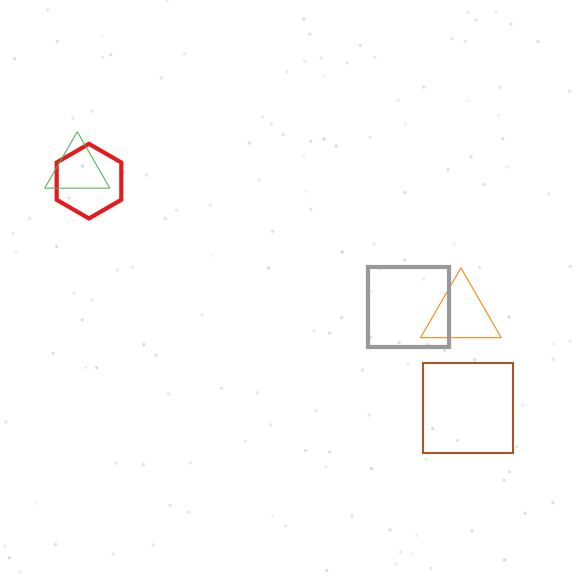[{"shape": "hexagon", "thickness": 2, "radius": 0.32, "center": [0.154, 0.685]}, {"shape": "triangle", "thickness": 0.5, "radius": 0.33, "center": [0.134, 0.706]}, {"shape": "triangle", "thickness": 0.5, "radius": 0.4, "center": [0.798, 0.455]}, {"shape": "square", "thickness": 1, "radius": 0.39, "center": [0.81, 0.293]}, {"shape": "square", "thickness": 2, "radius": 0.35, "center": [0.707, 0.468]}]